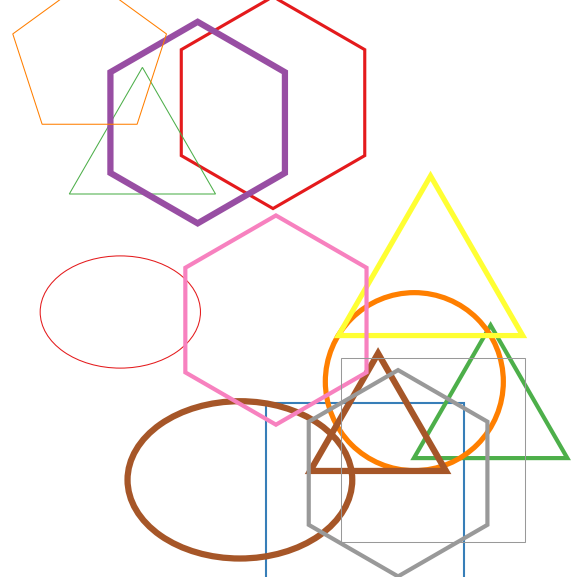[{"shape": "oval", "thickness": 0.5, "radius": 0.69, "center": [0.208, 0.459]}, {"shape": "hexagon", "thickness": 1.5, "radius": 0.92, "center": [0.473, 0.821]}, {"shape": "square", "thickness": 1, "radius": 0.86, "center": [0.632, 0.13]}, {"shape": "triangle", "thickness": 2, "radius": 0.77, "center": [0.85, 0.283]}, {"shape": "triangle", "thickness": 0.5, "radius": 0.73, "center": [0.247, 0.736]}, {"shape": "hexagon", "thickness": 3, "radius": 0.87, "center": [0.342, 0.787]}, {"shape": "circle", "thickness": 2.5, "radius": 0.77, "center": [0.717, 0.338]}, {"shape": "pentagon", "thickness": 0.5, "radius": 0.7, "center": [0.155, 0.897]}, {"shape": "triangle", "thickness": 2.5, "radius": 0.92, "center": [0.746, 0.51]}, {"shape": "triangle", "thickness": 3, "radius": 0.68, "center": [0.655, 0.251]}, {"shape": "oval", "thickness": 3, "radius": 0.97, "center": [0.415, 0.168]}, {"shape": "hexagon", "thickness": 2, "radius": 0.91, "center": [0.478, 0.445]}, {"shape": "hexagon", "thickness": 2, "radius": 0.89, "center": [0.689, 0.18]}, {"shape": "square", "thickness": 0.5, "radius": 0.8, "center": [0.75, 0.22]}]